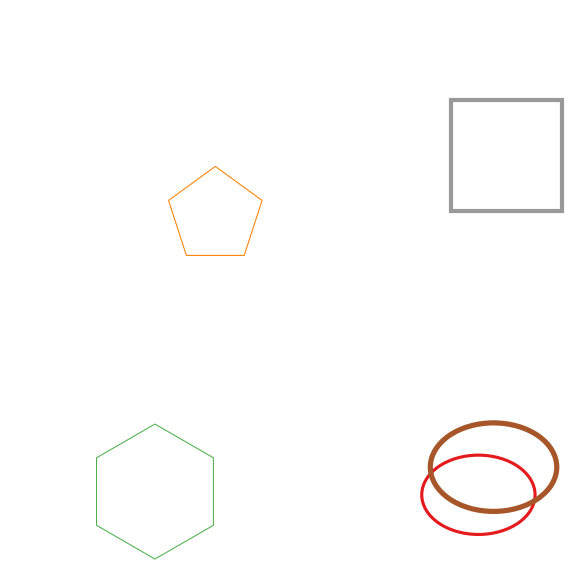[{"shape": "oval", "thickness": 1.5, "radius": 0.49, "center": [0.828, 0.142]}, {"shape": "hexagon", "thickness": 0.5, "radius": 0.58, "center": [0.268, 0.148]}, {"shape": "pentagon", "thickness": 0.5, "radius": 0.43, "center": [0.373, 0.626]}, {"shape": "oval", "thickness": 2.5, "radius": 0.55, "center": [0.855, 0.19]}, {"shape": "square", "thickness": 2, "radius": 0.48, "center": [0.877, 0.73]}]